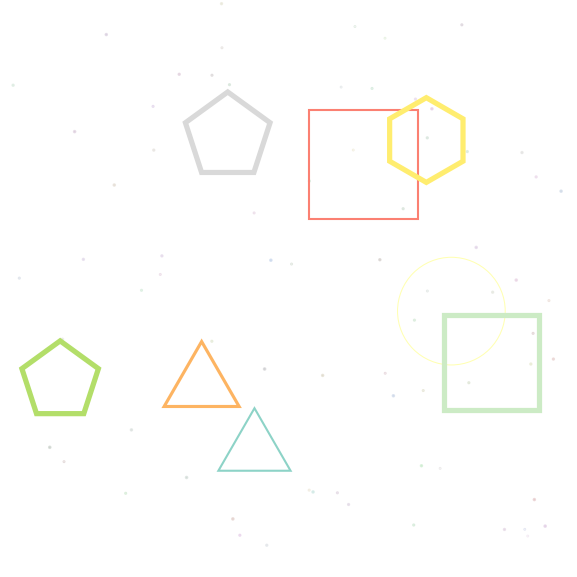[{"shape": "triangle", "thickness": 1, "radius": 0.36, "center": [0.441, 0.22]}, {"shape": "circle", "thickness": 0.5, "radius": 0.47, "center": [0.782, 0.46]}, {"shape": "square", "thickness": 1, "radius": 0.47, "center": [0.63, 0.715]}, {"shape": "triangle", "thickness": 1.5, "radius": 0.37, "center": [0.349, 0.333]}, {"shape": "pentagon", "thickness": 2.5, "radius": 0.35, "center": [0.104, 0.339]}, {"shape": "pentagon", "thickness": 2.5, "radius": 0.39, "center": [0.394, 0.763]}, {"shape": "square", "thickness": 2.5, "radius": 0.41, "center": [0.851, 0.372]}, {"shape": "hexagon", "thickness": 2.5, "radius": 0.37, "center": [0.738, 0.757]}]